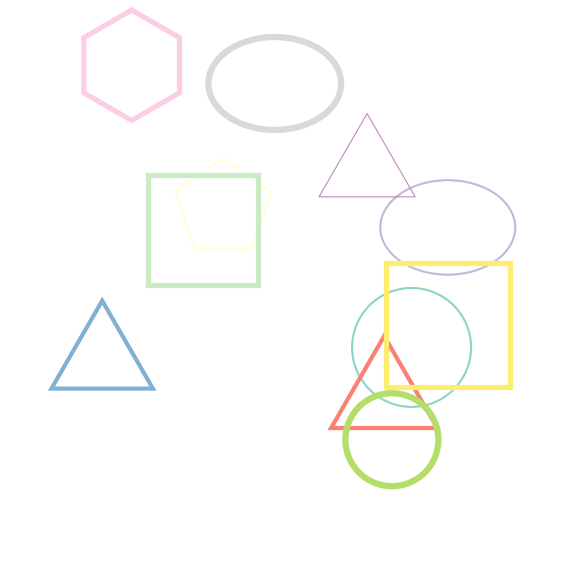[{"shape": "circle", "thickness": 1, "radius": 0.52, "center": [0.713, 0.398]}, {"shape": "pentagon", "thickness": 0.5, "radius": 0.43, "center": [0.387, 0.64]}, {"shape": "oval", "thickness": 1, "radius": 0.58, "center": [0.775, 0.605]}, {"shape": "triangle", "thickness": 2, "radius": 0.53, "center": [0.665, 0.311]}, {"shape": "triangle", "thickness": 2, "radius": 0.51, "center": [0.177, 0.377]}, {"shape": "circle", "thickness": 3, "radius": 0.4, "center": [0.679, 0.238]}, {"shape": "hexagon", "thickness": 2.5, "radius": 0.48, "center": [0.228, 0.886]}, {"shape": "oval", "thickness": 3, "radius": 0.57, "center": [0.476, 0.855]}, {"shape": "triangle", "thickness": 0.5, "radius": 0.48, "center": [0.636, 0.706]}, {"shape": "square", "thickness": 2.5, "radius": 0.48, "center": [0.352, 0.601]}, {"shape": "square", "thickness": 2.5, "radius": 0.54, "center": [0.776, 0.436]}]